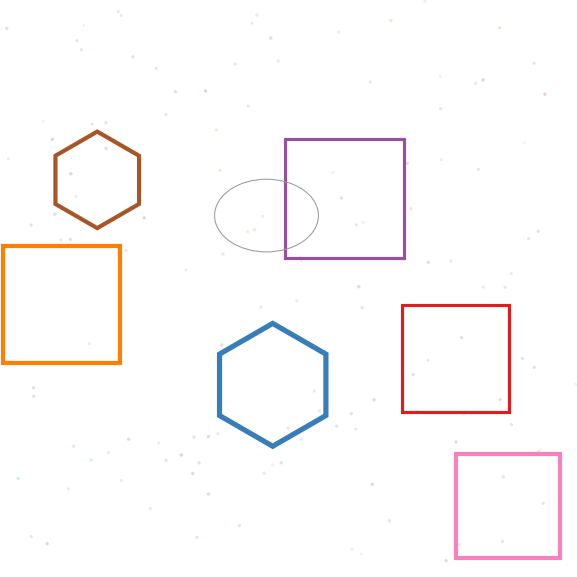[{"shape": "square", "thickness": 1.5, "radius": 0.46, "center": [0.788, 0.379]}, {"shape": "hexagon", "thickness": 2.5, "radius": 0.53, "center": [0.472, 0.333]}, {"shape": "square", "thickness": 1.5, "radius": 0.52, "center": [0.597, 0.655]}, {"shape": "square", "thickness": 2, "radius": 0.5, "center": [0.106, 0.472]}, {"shape": "hexagon", "thickness": 2, "radius": 0.42, "center": [0.168, 0.688]}, {"shape": "square", "thickness": 2, "radius": 0.45, "center": [0.88, 0.123]}, {"shape": "oval", "thickness": 0.5, "radius": 0.45, "center": [0.461, 0.626]}]